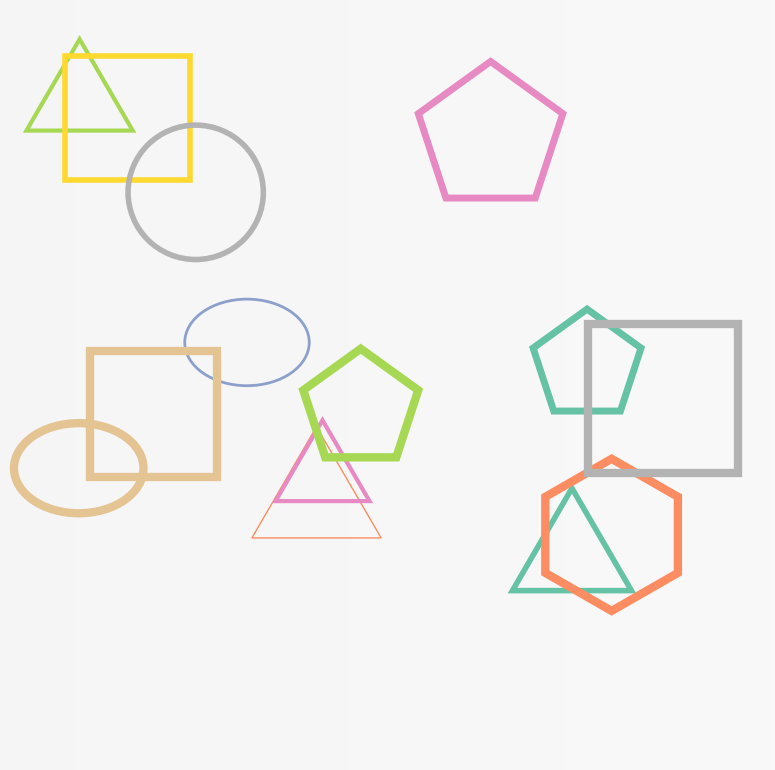[{"shape": "pentagon", "thickness": 2.5, "radius": 0.37, "center": [0.758, 0.525]}, {"shape": "triangle", "thickness": 2, "radius": 0.44, "center": [0.738, 0.277]}, {"shape": "triangle", "thickness": 0.5, "radius": 0.48, "center": [0.408, 0.35]}, {"shape": "hexagon", "thickness": 3, "radius": 0.49, "center": [0.789, 0.305]}, {"shape": "oval", "thickness": 1, "radius": 0.4, "center": [0.319, 0.555]}, {"shape": "pentagon", "thickness": 2.5, "radius": 0.49, "center": [0.633, 0.822]}, {"shape": "triangle", "thickness": 1.5, "radius": 0.35, "center": [0.416, 0.384]}, {"shape": "triangle", "thickness": 1.5, "radius": 0.4, "center": [0.103, 0.87]}, {"shape": "pentagon", "thickness": 3, "radius": 0.39, "center": [0.466, 0.469]}, {"shape": "square", "thickness": 2, "radius": 0.4, "center": [0.165, 0.847]}, {"shape": "oval", "thickness": 3, "radius": 0.42, "center": [0.102, 0.392]}, {"shape": "square", "thickness": 3, "radius": 0.41, "center": [0.199, 0.462]}, {"shape": "circle", "thickness": 2, "radius": 0.44, "center": [0.253, 0.75]}, {"shape": "square", "thickness": 3, "radius": 0.49, "center": [0.855, 0.483]}]